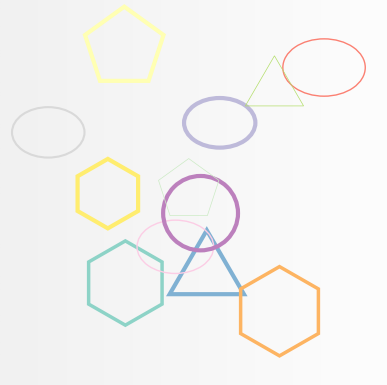[{"shape": "hexagon", "thickness": 2.5, "radius": 0.55, "center": [0.323, 0.265]}, {"shape": "pentagon", "thickness": 3, "radius": 0.53, "center": [0.321, 0.876]}, {"shape": "oval", "thickness": 3, "radius": 0.46, "center": [0.567, 0.681]}, {"shape": "oval", "thickness": 1, "radius": 0.53, "center": [0.836, 0.825]}, {"shape": "triangle", "thickness": 3, "radius": 0.55, "center": [0.534, 0.291]}, {"shape": "hexagon", "thickness": 2.5, "radius": 0.58, "center": [0.721, 0.192]}, {"shape": "triangle", "thickness": 0.5, "radius": 0.43, "center": [0.708, 0.768]}, {"shape": "oval", "thickness": 1, "radius": 0.49, "center": [0.453, 0.359]}, {"shape": "oval", "thickness": 1.5, "radius": 0.47, "center": [0.125, 0.656]}, {"shape": "circle", "thickness": 3, "radius": 0.48, "center": [0.518, 0.446]}, {"shape": "pentagon", "thickness": 0.5, "radius": 0.41, "center": [0.487, 0.506]}, {"shape": "hexagon", "thickness": 3, "radius": 0.45, "center": [0.278, 0.497]}]